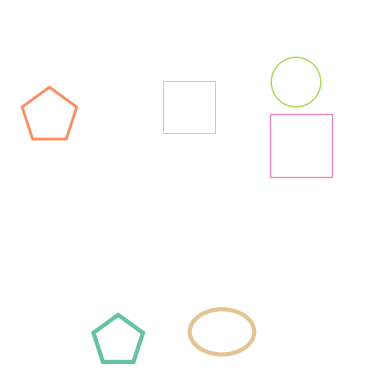[{"shape": "pentagon", "thickness": 3, "radius": 0.34, "center": [0.307, 0.115]}, {"shape": "pentagon", "thickness": 2, "radius": 0.37, "center": [0.128, 0.699]}, {"shape": "square", "thickness": 1, "radius": 0.41, "center": [0.782, 0.623]}, {"shape": "circle", "thickness": 1, "radius": 0.32, "center": [0.769, 0.787]}, {"shape": "oval", "thickness": 3, "radius": 0.42, "center": [0.577, 0.138]}, {"shape": "square", "thickness": 0.5, "radius": 0.34, "center": [0.491, 0.723]}]